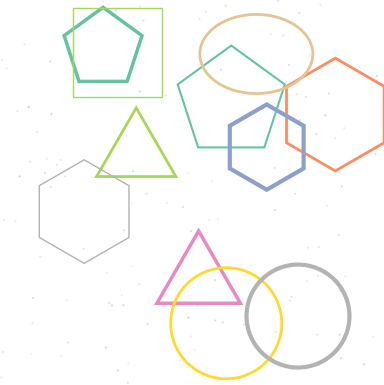[{"shape": "pentagon", "thickness": 2.5, "radius": 0.53, "center": [0.268, 0.875]}, {"shape": "pentagon", "thickness": 1.5, "radius": 0.73, "center": [0.601, 0.735]}, {"shape": "hexagon", "thickness": 2, "radius": 0.73, "center": [0.871, 0.702]}, {"shape": "hexagon", "thickness": 3, "radius": 0.55, "center": [0.693, 0.618]}, {"shape": "triangle", "thickness": 2.5, "radius": 0.63, "center": [0.516, 0.275]}, {"shape": "square", "thickness": 1, "radius": 0.58, "center": [0.305, 0.864]}, {"shape": "triangle", "thickness": 2, "radius": 0.59, "center": [0.354, 0.601]}, {"shape": "circle", "thickness": 2, "radius": 0.72, "center": [0.588, 0.16]}, {"shape": "oval", "thickness": 2, "radius": 0.73, "center": [0.666, 0.86]}, {"shape": "hexagon", "thickness": 1, "radius": 0.67, "center": [0.219, 0.45]}, {"shape": "circle", "thickness": 3, "radius": 0.67, "center": [0.774, 0.179]}]